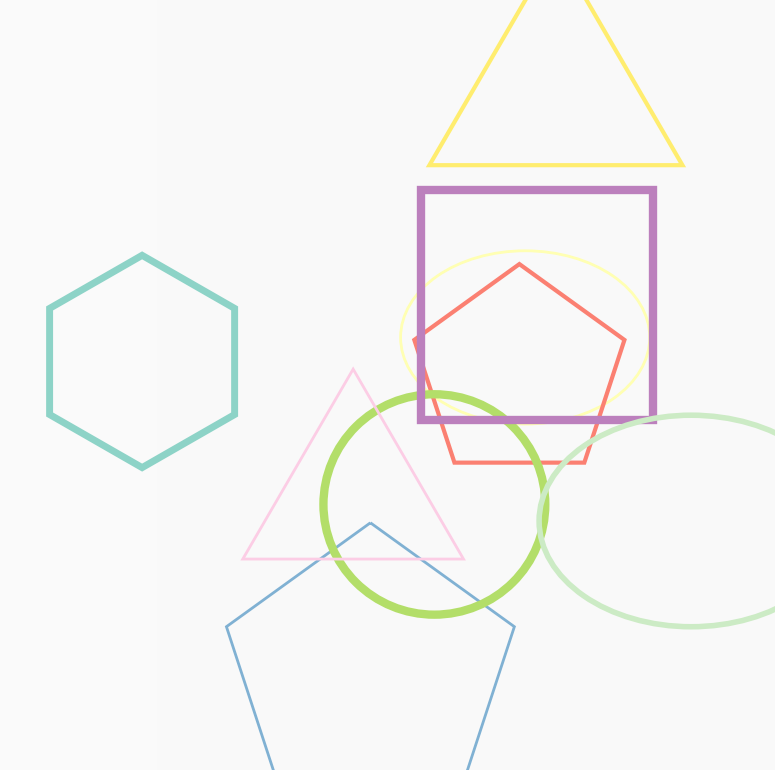[{"shape": "hexagon", "thickness": 2.5, "radius": 0.69, "center": [0.183, 0.531]}, {"shape": "oval", "thickness": 1, "radius": 0.8, "center": [0.678, 0.562]}, {"shape": "pentagon", "thickness": 1.5, "radius": 0.71, "center": [0.67, 0.514]}, {"shape": "pentagon", "thickness": 1, "radius": 0.98, "center": [0.478, 0.126]}, {"shape": "circle", "thickness": 3, "radius": 0.72, "center": [0.56, 0.345]}, {"shape": "triangle", "thickness": 1, "radius": 0.82, "center": [0.456, 0.356]}, {"shape": "square", "thickness": 3, "radius": 0.75, "center": [0.693, 0.604]}, {"shape": "oval", "thickness": 2, "radius": 0.98, "center": [0.892, 0.323]}, {"shape": "triangle", "thickness": 1.5, "radius": 0.94, "center": [0.717, 0.88]}]